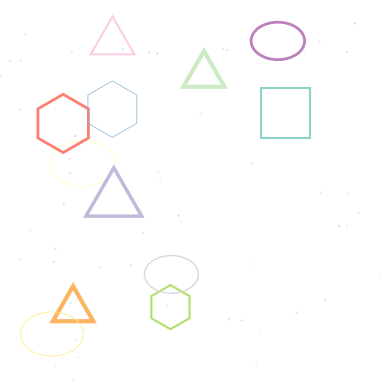[{"shape": "square", "thickness": 1.5, "radius": 0.32, "center": [0.742, 0.707]}, {"shape": "oval", "thickness": 0.5, "radius": 0.42, "center": [0.215, 0.575]}, {"shape": "triangle", "thickness": 2.5, "radius": 0.42, "center": [0.296, 0.48]}, {"shape": "hexagon", "thickness": 2, "radius": 0.38, "center": [0.164, 0.679]}, {"shape": "hexagon", "thickness": 0.5, "radius": 0.37, "center": [0.292, 0.717]}, {"shape": "triangle", "thickness": 3, "radius": 0.3, "center": [0.19, 0.196]}, {"shape": "hexagon", "thickness": 1.5, "radius": 0.29, "center": [0.443, 0.202]}, {"shape": "triangle", "thickness": 1.5, "radius": 0.33, "center": [0.292, 0.892]}, {"shape": "oval", "thickness": 1, "radius": 0.35, "center": [0.445, 0.287]}, {"shape": "oval", "thickness": 2, "radius": 0.35, "center": [0.722, 0.894]}, {"shape": "triangle", "thickness": 3, "radius": 0.31, "center": [0.53, 0.805]}, {"shape": "oval", "thickness": 0.5, "radius": 0.41, "center": [0.134, 0.132]}]